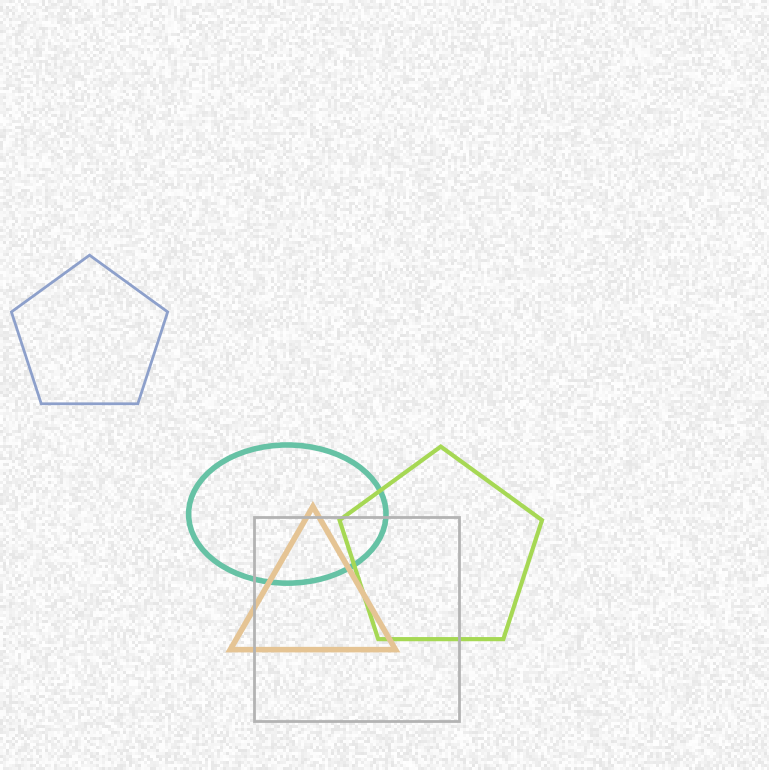[{"shape": "oval", "thickness": 2, "radius": 0.64, "center": [0.373, 0.332]}, {"shape": "pentagon", "thickness": 1, "radius": 0.53, "center": [0.116, 0.562]}, {"shape": "pentagon", "thickness": 1.5, "radius": 0.69, "center": [0.572, 0.282]}, {"shape": "triangle", "thickness": 2, "radius": 0.62, "center": [0.406, 0.218]}, {"shape": "square", "thickness": 1, "radius": 0.66, "center": [0.463, 0.196]}]